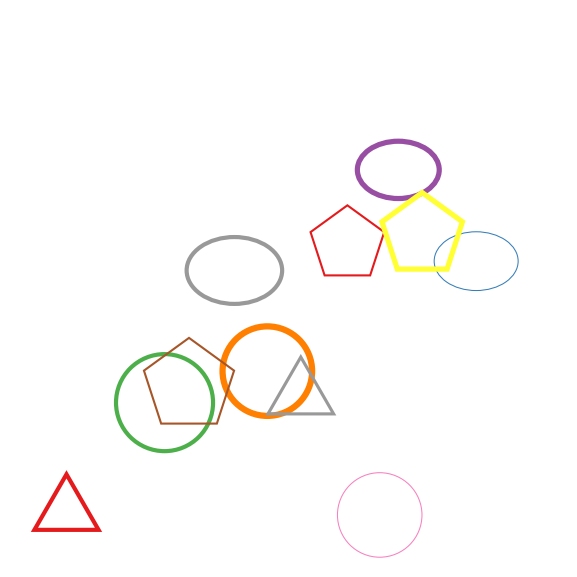[{"shape": "triangle", "thickness": 2, "radius": 0.32, "center": [0.115, 0.114]}, {"shape": "pentagon", "thickness": 1, "radius": 0.34, "center": [0.602, 0.577]}, {"shape": "oval", "thickness": 0.5, "radius": 0.36, "center": [0.825, 0.547]}, {"shape": "circle", "thickness": 2, "radius": 0.42, "center": [0.285, 0.302]}, {"shape": "oval", "thickness": 2.5, "radius": 0.35, "center": [0.69, 0.705]}, {"shape": "circle", "thickness": 3, "radius": 0.39, "center": [0.463, 0.356]}, {"shape": "pentagon", "thickness": 2.5, "radius": 0.37, "center": [0.731, 0.592]}, {"shape": "pentagon", "thickness": 1, "radius": 0.41, "center": [0.327, 0.332]}, {"shape": "circle", "thickness": 0.5, "radius": 0.37, "center": [0.658, 0.107]}, {"shape": "triangle", "thickness": 1.5, "radius": 0.33, "center": [0.521, 0.315]}, {"shape": "oval", "thickness": 2, "radius": 0.41, "center": [0.406, 0.531]}]